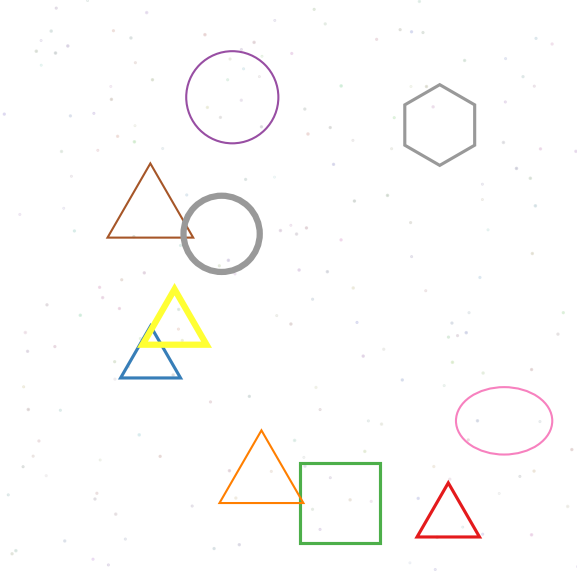[{"shape": "triangle", "thickness": 1.5, "radius": 0.31, "center": [0.776, 0.101]}, {"shape": "triangle", "thickness": 1.5, "radius": 0.3, "center": [0.261, 0.375]}, {"shape": "square", "thickness": 1.5, "radius": 0.34, "center": [0.589, 0.128]}, {"shape": "circle", "thickness": 1, "radius": 0.4, "center": [0.402, 0.831]}, {"shape": "triangle", "thickness": 1, "radius": 0.42, "center": [0.453, 0.17]}, {"shape": "triangle", "thickness": 3, "radius": 0.32, "center": [0.302, 0.434]}, {"shape": "triangle", "thickness": 1, "radius": 0.43, "center": [0.26, 0.63]}, {"shape": "oval", "thickness": 1, "radius": 0.42, "center": [0.873, 0.27]}, {"shape": "hexagon", "thickness": 1.5, "radius": 0.35, "center": [0.761, 0.783]}, {"shape": "circle", "thickness": 3, "radius": 0.33, "center": [0.384, 0.594]}]